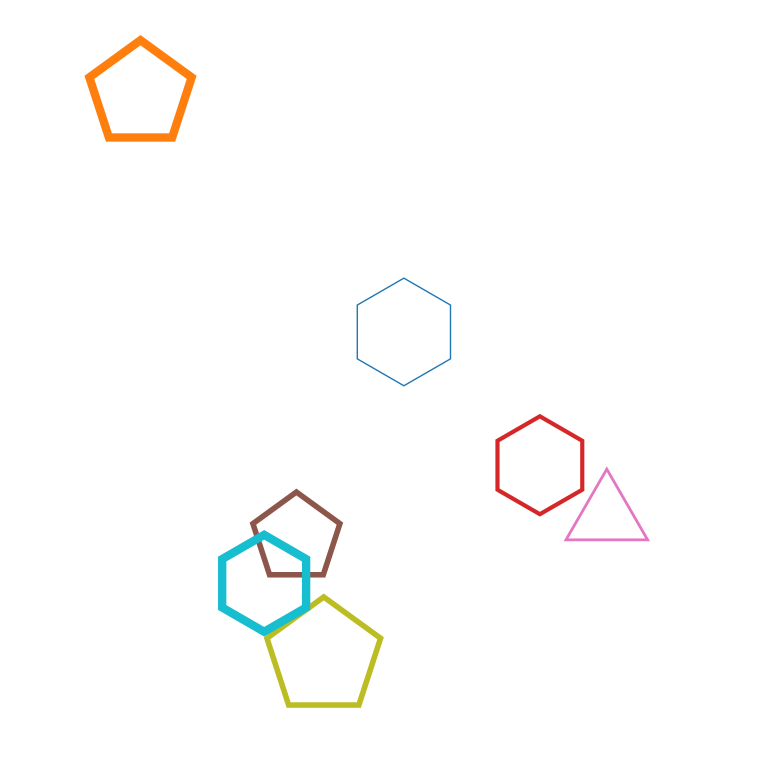[{"shape": "hexagon", "thickness": 0.5, "radius": 0.35, "center": [0.525, 0.569]}, {"shape": "pentagon", "thickness": 3, "radius": 0.35, "center": [0.182, 0.878]}, {"shape": "hexagon", "thickness": 1.5, "radius": 0.32, "center": [0.701, 0.396]}, {"shape": "pentagon", "thickness": 2, "radius": 0.3, "center": [0.385, 0.302]}, {"shape": "triangle", "thickness": 1, "radius": 0.31, "center": [0.788, 0.33]}, {"shape": "pentagon", "thickness": 2, "radius": 0.39, "center": [0.42, 0.147]}, {"shape": "hexagon", "thickness": 3, "radius": 0.31, "center": [0.343, 0.242]}]